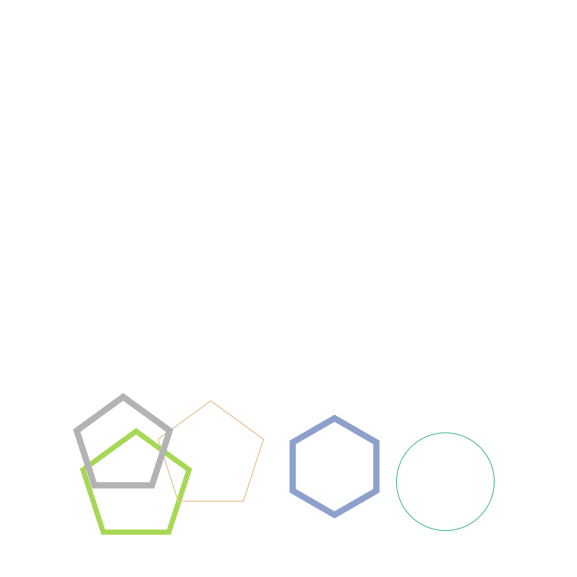[{"shape": "circle", "thickness": 0.5, "radius": 0.42, "center": [0.771, 0.165]}, {"shape": "hexagon", "thickness": 3, "radius": 0.42, "center": [0.579, 0.191]}, {"shape": "pentagon", "thickness": 2.5, "radius": 0.48, "center": [0.236, 0.156]}, {"shape": "pentagon", "thickness": 0.5, "radius": 0.48, "center": [0.365, 0.209]}, {"shape": "pentagon", "thickness": 3, "radius": 0.42, "center": [0.213, 0.227]}]